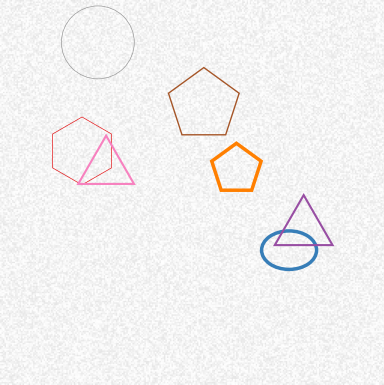[{"shape": "hexagon", "thickness": 0.5, "radius": 0.44, "center": [0.213, 0.608]}, {"shape": "oval", "thickness": 2.5, "radius": 0.36, "center": [0.751, 0.35]}, {"shape": "triangle", "thickness": 1.5, "radius": 0.43, "center": [0.789, 0.407]}, {"shape": "pentagon", "thickness": 2.5, "radius": 0.34, "center": [0.614, 0.56]}, {"shape": "pentagon", "thickness": 1, "radius": 0.48, "center": [0.529, 0.728]}, {"shape": "triangle", "thickness": 1.5, "radius": 0.42, "center": [0.276, 0.564]}, {"shape": "circle", "thickness": 0.5, "radius": 0.47, "center": [0.254, 0.89]}]